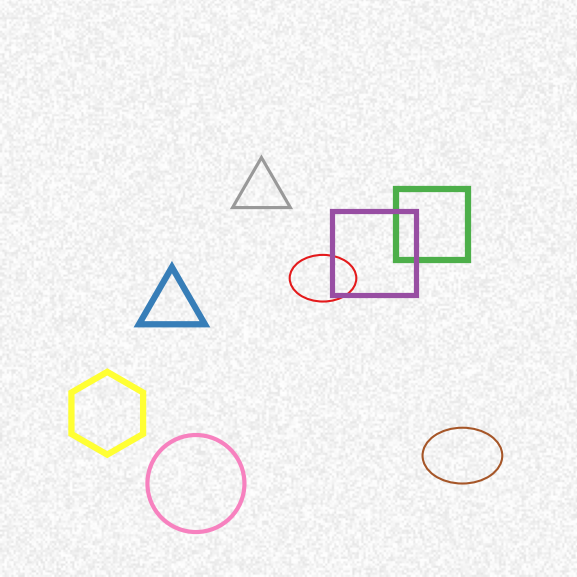[{"shape": "oval", "thickness": 1, "radius": 0.29, "center": [0.559, 0.517]}, {"shape": "triangle", "thickness": 3, "radius": 0.33, "center": [0.298, 0.471]}, {"shape": "square", "thickness": 3, "radius": 0.31, "center": [0.748, 0.61]}, {"shape": "square", "thickness": 2.5, "radius": 0.36, "center": [0.647, 0.561]}, {"shape": "hexagon", "thickness": 3, "radius": 0.36, "center": [0.186, 0.284]}, {"shape": "oval", "thickness": 1, "radius": 0.35, "center": [0.801, 0.21]}, {"shape": "circle", "thickness": 2, "radius": 0.42, "center": [0.339, 0.162]}, {"shape": "triangle", "thickness": 1.5, "radius": 0.29, "center": [0.453, 0.669]}]